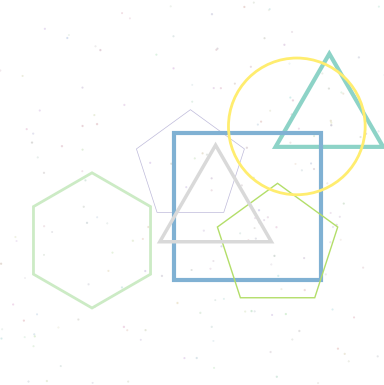[{"shape": "triangle", "thickness": 3, "radius": 0.81, "center": [0.855, 0.699]}, {"shape": "pentagon", "thickness": 0.5, "radius": 0.74, "center": [0.495, 0.568]}, {"shape": "square", "thickness": 3, "radius": 0.95, "center": [0.643, 0.463]}, {"shape": "pentagon", "thickness": 1, "radius": 0.82, "center": [0.721, 0.36]}, {"shape": "triangle", "thickness": 2.5, "radius": 0.84, "center": [0.56, 0.456]}, {"shape": "hexagon", "thickness": 2, "radius": 0.88, "center": [0.239, 0.376]}, {"shape": "circle", "thickness": 2, "radius": 0.89, "center": [0.771, 0.672]}]